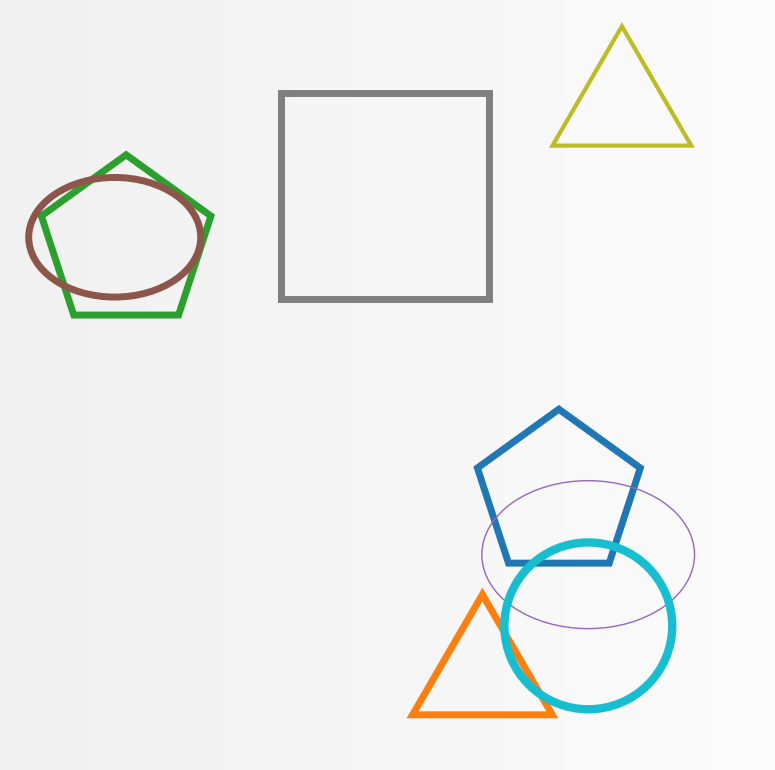[{"shape": "pentagon", "thickness": 2.5, "radius": 0.55, "center": [0.721, 0.358]}, {"shape": "triangle", "thickness": 2.5, "radius": 0.52, "center": [0.622, 0.124]}, {"shape": "pentagon", "thickness": 2.5, "radius": 0.58, "center": [0.163, 0.684]}, {"shape": "oval", "thickness": 0.5, "radius": 0.69, "center": [0.759, 0.28]}, {"shape": "oval", "thickness": 2.5, "radius": 0.55, "center": [0.148, 0.692]}, {"shape": "square", "thickness": 2.5, "radius": 0.67, "center": [0.497, 0.746]}, {"shape": "triangle", "thickness": 1.5, "radius": 0.52, "center": [0.802, 0.863]}, {"shape": "circle", "thickness": 3, "radius": 0.54, "center": [0.759, 0.187]}]